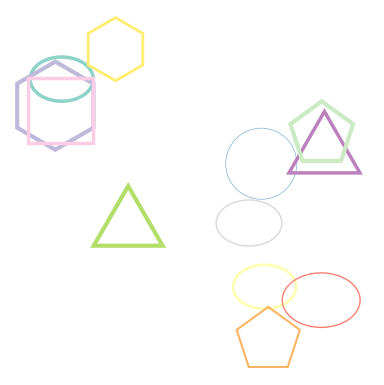[{"shape": "oval", "thickness": 2.5, "radius": 0.41, "center": [0.16, 0.795]}, {"shape": "oval", "thickness": 2, "radius": 0.41, "center": [0.687, 0.255]}, {"shape": "hexagon", "thickness": 3, "radius": 0.57, "center": [0.144, 0.725]}, {"shape": "oval", "thickness": 1, "radius": 0.51, "center": [0.834, 0.22]}, {"shape": "circle", "thickness": 0.5, "radius": 0.46, "center": [0.679, 0.575]}, {"shape": "pentagon", "thickness": 1.5, "radius": 0.43, "center": [0.697, 0.117]}, {"shape": "triangle", "thickness": 3, "radius": 0.52, "center": [0.333, 0.413]}, {"shape": "square", "thickness": 2.5, "radius": 0.43, "center": [0.157, 0.713]}, {"shape": "oval", "thickness": 1, "radius": 0.43, "center": [0.647, 0.421]}, {"shape": "triangle", "thickness": 2.5, "radius": 0.53, "center": [0.843, 0.604]}, {"shape": "pentagon", "thickness": 3, "radius": 0.43, "center": [0.836, 0.651]}, {"shape": "hexagon", "thickness": 2, "radius": 0.41, "center": [0.3, 0.872]}]